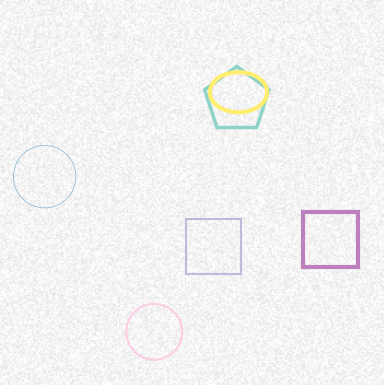[{"shape": "pentagon", "thickness": 2.5, "radius": 0.44, "center": [0.615, 0.74]}, {"shape": "square", "thickness": 1.5, "radius": 0.35, "center": [0.555, 0.359]}, {"shape": "circle", "thickness": 0.5, "radius": 0.41, "center": [0.116, 0.541]}, {"shape": "circle", "thickness": 1.5, "radius": 0.36, "center": [0.401, 0.138]}, {"shape": "square", "thickness": 3, "radius": 0.36, "center": [0.858, 0.377]}, {"shape": "oval", "thickness": 3, "radius": 0.37, "center": [0.619, 0.76]}]